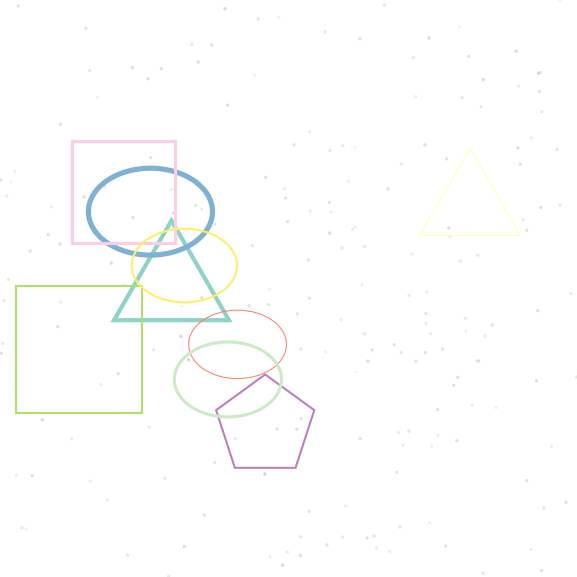[{"shape": "triangle", "thickness": 2, "radius": 0.57, "center": [0.297, 0.502]}, {"shape": "triangle", "thickness": 0.5, "radius": 0.5, "center": [0.814, 0.642]}, {"shape": "oval", "thickness": 0.5, "radius": 0.42, "center": [0.411, 0.403]}, {"shape": "oval", "thickness": 2.5, "radius": 0.54, "center": [0.261, 0.633]}, {"shape": "square", "thickness": 1, "radius": 0.55, "center": [0.137, 0.394]}, {"shape": "square", "thickness": 1.5, "radius": 0.45, "center": [0.214, 0.667]}, {"shape": "pentagon", "thickness": 1, "radius": 0.45, "center": [0.459, 0.261]}, {"shape": "oval", "thickness": 1.5, "radius": 0.46, "center": [0.395, 0.342]}, {"shape": "oval", "thickness": 1, "radius": 0.46, "center": [0.319, 0.539]}]